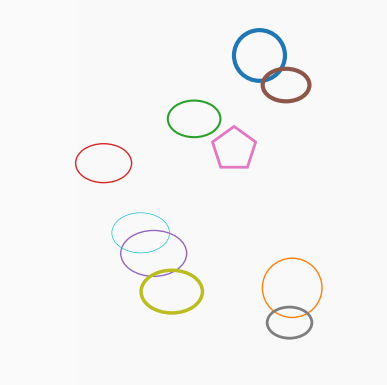[{"shape": "circle", "thickness": 3, "radius": 0.33, "center": [0.67, 0.856]}, {"shape": "circle", "thickness": 1, "radius": 0.38, "center": [0.754, 0.252]}, {"shape": "oval", "thickness": 1.5, "radius": 0.34, "center": [0.501, 0.691]}, {"shape": "oval", "thickness": 1, "radius": 0.36, "center": [0.267, 0.576]}, {"shape": "oval", "thickness": 1, "radius": 0.43, "center": [0.397, 0.342]}, {"shape": "oval", "thickness": 3, "radius": 0.3, "center": [0.738, 0.779]}, {"shape": "pentagon", "thickness": 2, "radius": 0.29, "center": [0.604, 0.613]}, {"shape": "oval", "thickness": 2, "radius": 0.29, "center": [0.747, 0.162]}, {"shape": "oval", "thickness": 2.5, "radius": 0.4, "center": [0.443, 0.243]}, {"shape": "oval", "thickness": 0.5, "radius": 0.37, "center": [0.363, 0.395]}]